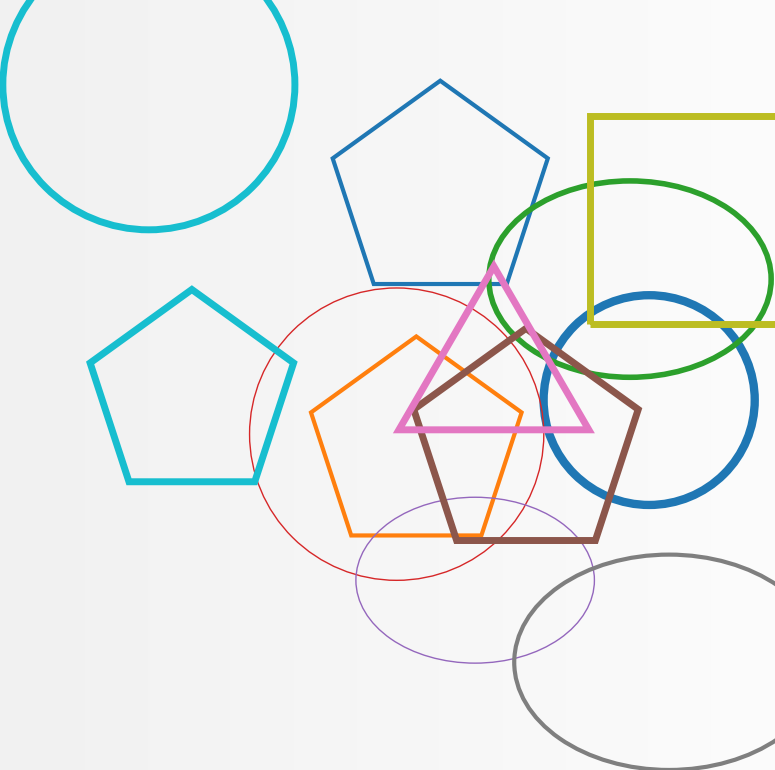[{"shape": "circle", "thickness": 3, "radius": 0.68, "center": [0.838, 0.48]}, {"shape": "pentagon", "thickness": 1.5, "radius": 0.73, "center": [0.568, 0.749]}, {"shape": "pentagon", "thickness": 1.5, "radius": 0.71, "center": [0.537, 0.42]}, {"shape": "oval", "thickness": 2, "radius": 0.91, "center": [0.813, 0.638]}, {"shape": "circle", "thickness": 0.5, "radius": 0.95, "center": [0.512, 0.436]}, {"shape": "oval", "thickness": 0.5, "radius": 0.77, "center": [0.613, 0.247]}, {"shape": "pentagon", "thickness": 2.5, "radius": 0.76, "center": [0.679, 0.421]}, {"shape": "triangle", "thickness": 2.5, "radius": 0.71, "center": [0.637, 0.513]}, {"shape": "oval", "thickness": 1.5, "radius": 1.0, "center": [0.863, 0.14]}, {"shape": "square", "thickness": 2.5, "radius": 0.67, "center": [0.896, 0.714]}, {"shape": "circle", "thickness": 2.5, "radius": 0.94, "center": [0.192, 0.89]}, {"shape": "pentagon", "thickness": 2.5, "radius": 0.69, "center": [0.248, 0.486]}]